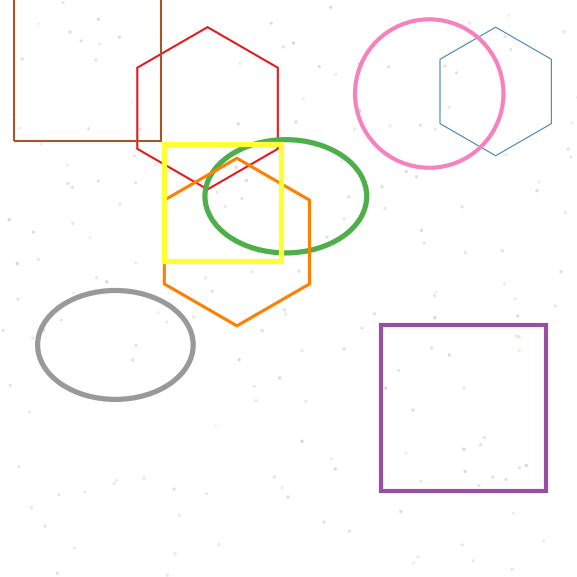[{"shape": "hexagon", "thickness": 1, "radius": 0.7, "center": [0.359, 0.812]}, {"shape": "hexagon", "thickness": 0.5, "radius": 0.56, "center": [0.858, 0.841]}, {"shape": "oval", "thickness": 2.5, "radius": 0.7, "center": [0.495, 0.659]}, {"shape": "square", "thickness": 2, "radius": 0.72, "center": [0.803, 0.293]}, {"shape": "hexagon", "thickness": 1.5, "radius": 0.73, "center": [0.41, 0.58]}, {"shape": "square", "thickness": 2.5, "radius": 0.51, "center": [0.385, 0.648]}, {"shape": "square", "thickness": 1, "radius": 0.63, "center": [0.152, 0.883]}, {"shape": "circle", "thickness": 2, "radius": 0.64, "center": [0.743, 0.837]}, {"shape": "oval", "thickness": 2.5, "radius": 0.67, "center": [0.2, 0.402]}]